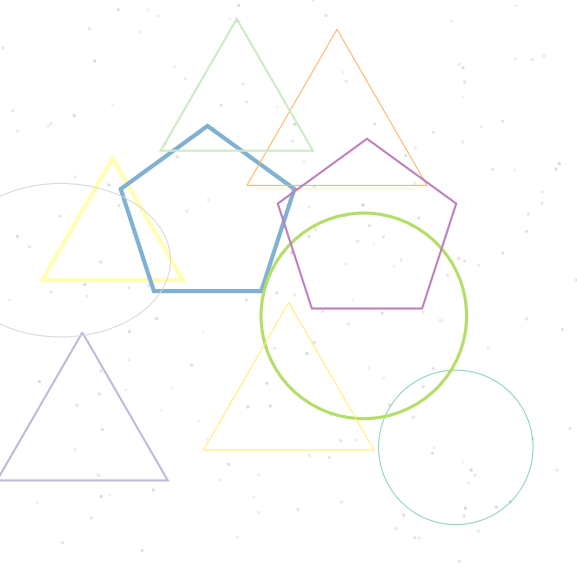[{"shape": "circle", "thickness": 0.5, "radius": 0.67, "center": [0.789, 0.224]}, {"shape": "triangle", "thickness": 2, "radius": 0.7, "center": [0.195, 0.584]}, {"shape": "triangle", "thickness": 1, "radius": 0.85, "center": [0.143, 0.253]}, {"shape": "pentagon", "thickness": 2, "radius": 0.79, "center": [0.359, 0.623]}, {"shape": "triangle", "thickness": 0.5, "radius": 0.9, "center": [0.584, 0.768]}, {"shape": "circle", "thickness": 1.5, "radius": 0.89, "center": [0.63, 0.452]}, {"shape": "oval", "thickness": 0.5, "radius": 0.95, "center": [0.105, 0.549]}, {"shape": "pentagon", "thickness": 1, "radius": 0.81, "center": [0.635, 0.596]}, {"shape": "triangle", "thickness": 1, "radius": 0.76, "center": [0.41, 0.814]}, {"shape": "triangle", "thickness": 0.5, "radius": 0.85, "center": [0.5, 0.305]}]